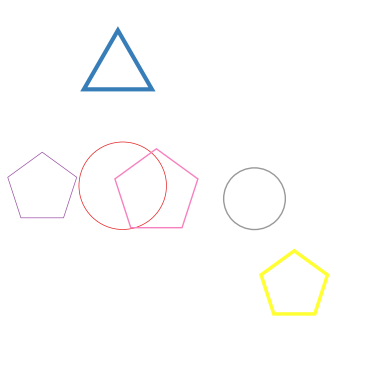[{"shape": "circle", "thickness": 0.5, "radius": 0.57, "center": [0.319, 0.518]}, {"shape": "triangle", "thickness": 3, "radius": 0.51, "center": [0.306, 0.819]}, {"shape": "pentagon", "thickness": 0.5, "radius": 0.47, "center": [0.11, 0.51]}, {"shape": "pentagon", "thickness": 2.5, "radius": 0.45, "center": [0.764, 0.258]}, {"shape": "pentagon", "thickness": 1, "radius": 0.57, "center": [0.406, 0.5]}, {"shape": "circle", "thickness": 1, "radius": 0.4, "center": [0.661, 0.484]}]